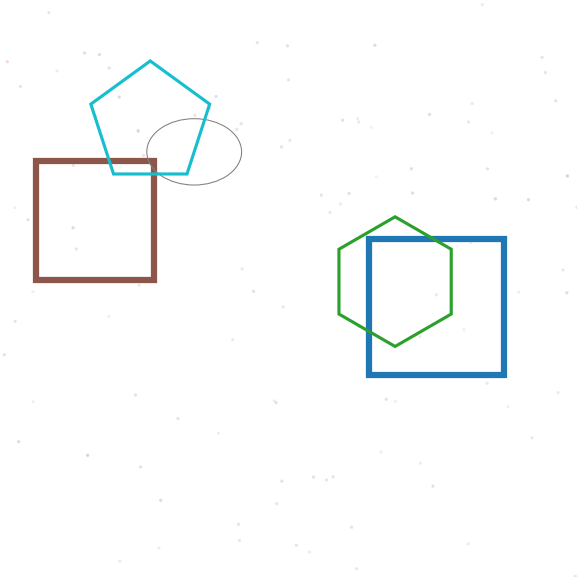[{"shape": "square", "thickness": 3, "radius": 0.59, "center": [0.755, 0.467]}, {"shape": "hexagon", "thickness": 1.5, "radius": 0.56, "center": [0.684, 0.511]}, {"shape": "square", "thickness": 3, "radius": 0.51, "center": [0.164, 0.617]}, {"shape": "oval", "thickness": 0.5, "radius": 0.41, "center": [0.336, 0.736]}, {"shape": "pentagon", "thickness": 1.5, "radius": 0.54, "center": [0.26, 0.785]}]